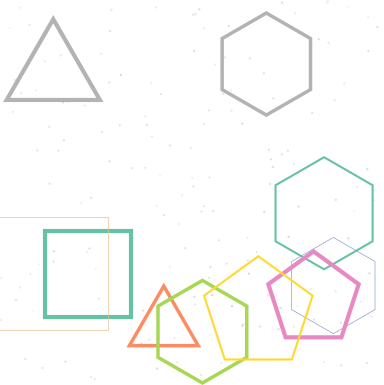[{"shape": "hexagon", "thickness": 1.5, "radius": 0.73, "center": [0.842, 0.446]}, {"shape": "square", "thickness": 3, "radius": 0.56, "center": [0.23, 0.288]}, {"shape": "triangle", "thickness": 2.5, "radius": 0.52, "center": [0.425, 0.154]}, {"shape": "hexagon", "thickness": 0.5, "radius": 0.62, "center": [0.866, 0.258]}, {"shape": "pentagon", "thickness": 3, "radius": 0.62, "center": [0.814, 0.224]}, {"shape": "hexagon", "thickness": 2.5, "radius": 0.67, "center": [0.526, 0.138]}, {"shape": "pentagon", "thickness": 1.5, "radius": 0.74, "center": [0.671, 0.186]}, {"shape": "square", "thickness": 0.5, "radius": 0.74, "center": [0.133, 0.29]}, {"shape": "triangle", "thickness": 3, "radius": 0.7, "center": [0.138, 0.81]}, {"shape": "hexagon", "thickness": 2.5, "radius": 0.66, "center": [0.692, 0.834]}]